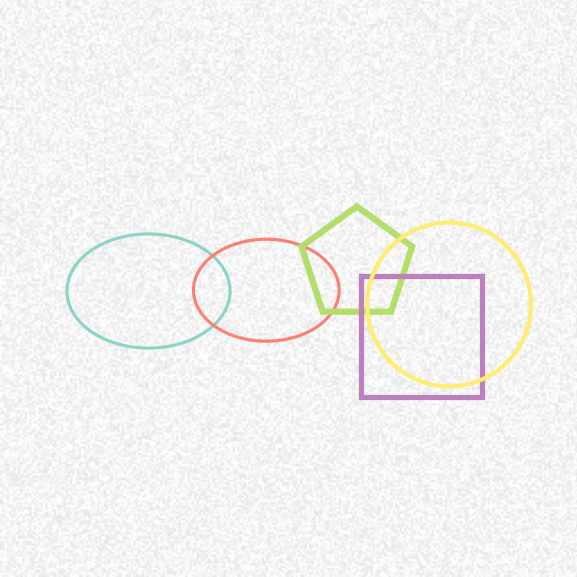[{"shape": "oval", "thickness": 1.5, "radius": 0.71, "center": [0.257, 0.495]}, {"shape": "oval", "thickness": 1.5, "radius": 0.63, "center": [0.461, 0.497]}, {"shape": "pentagon", "thickness": 3, "radius": 0.5, "center": [0.618, 0.541]}, {"shape": "square", "thickness": 2.5, "radius": 0.52, "center": [0.729, 0.416]}, {"shape": "circle", "thickness": 2, "radius": 0.71, "center": [0.778, 0.472]}]